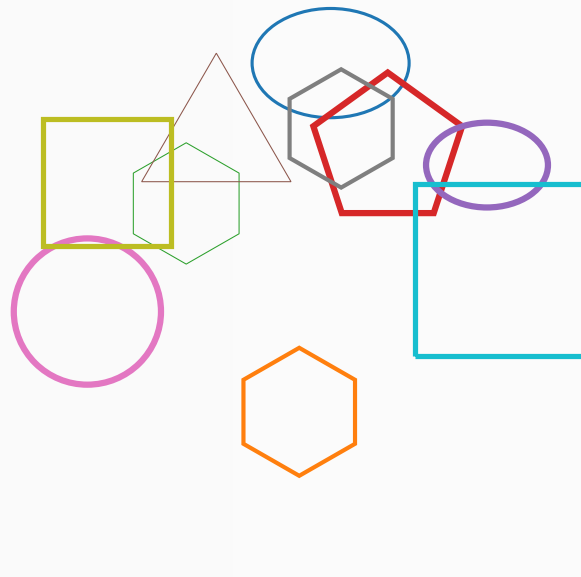[{"shape": "oval", "thickness": 1.5, "radius": 0.68, "center": [0.569, 0.89]}, {"shape": "hexagon", "thickness": 2, "radius": 0.55, "center": [0.515, 0.286]}, {"shape": "hexagon", "thickness": 0.5, "radius": 0.53, "center": [0.32, 0.647]}, {"shape": "pentagon", "thickness": 3, "radius": 0.67, "center": [0.667, 0.739]}, {"shape": "oval", "thickness": 3, "radius": 0.52, "center": [0.838, 0.713]}, {"shape": "triangle", "thickness": 0.5, "radius": 0.74, "center": [0.372, 0.759]}, {"shape": "circle", "thickness": 3, "radius": 0.63, "center": [0.15, 0.46]}, {"shape": "hexagon", "thickness": 2, "radius": 0.51, "center": [0.587, 0.777]}, {"shape": "square", "thickness": 2.5, "radius": 0.55, "center": [0.184, 0.684]}, {"shape": "square", "thickness": 2.5, "radius": 0.75, "center": [0.864, 0.532]}]